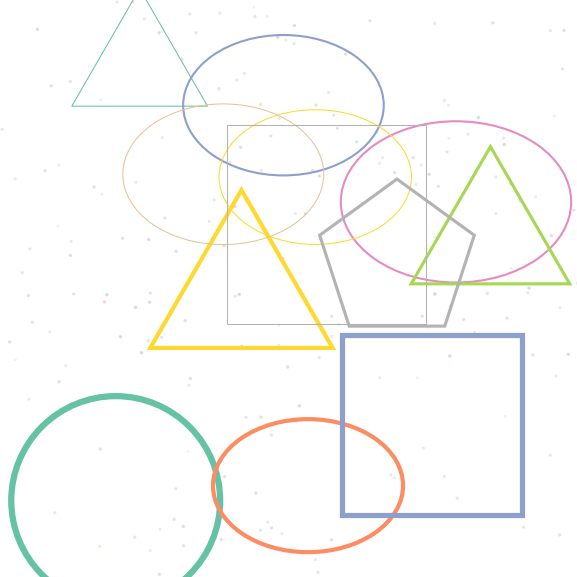[{"shape": "triangle", "thickness": 0.5, "radius": 0.68, "center": [0.242, 0.883]}, {"shape": "circle", "thickness": 3, "radius": 0.9, "center": [0.2, 0.132]}, {"shape": "oval", "thickness": 2, "radius": 0.82, "center": [0.533, 0.158]}, {"shape": "square", "thickness": 2.5, "radius": 0.78, "center": [0.748, 0.264]}, {"shape": "oval", "thickness": 1, "radius": 0.87, "center": [0.491, 0.817]}, {"shape": "oval", "thickness": 1, "radius": 1.0, "center": [0.79, 0.65]}, {"shape": "triangle", "thickness": 1.5, "radius": 0.79, "center": [0.849, 0.587]}, {"shape": "oval", "thickness": 0.5, "radius": 0.83, "center": [0.546, 0.692]}, {"shape": "triangle", "thickness": 2, "radius": 0.91, "center": [0.418, 0.488]}, {"shape": "oval", "thickness": 0.5, "radius": 0.87, "center": [0.387, 0.697]}, {"shape": "square", "thickness": 0.5, "radius": 0.86, "center": [0.565, 0.61]}, {"shape": "pentagon", "thickness": 1.5, "radius": 0.7, "center": [0.687, 0.548]}]